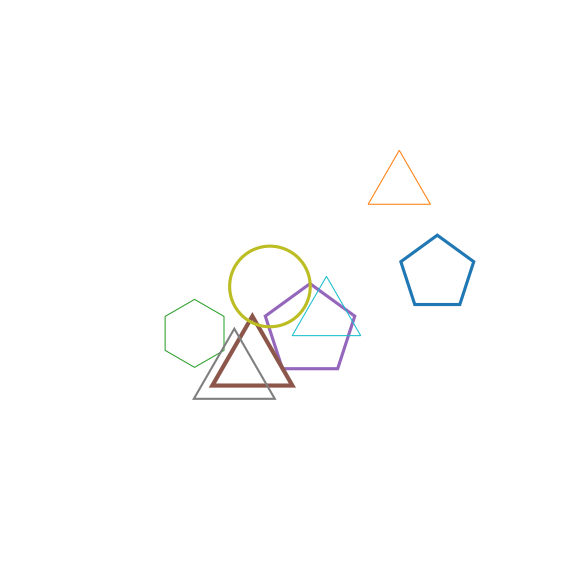[{"shape": "pentagon", "thickness": 1.5, "radius": 0.33, "center": [0.757, 0.525]}, {"shape": "triangle", "thickness": 0.5, "radius": 0.31, "center": [0.691, 0.677]}, {"shape": "hexagon", "thickness": 0.5, "radius": 0.29, "center": [0.337, 0.422]}, {"shape": "pentagon", "thickness": 1.5, "radius": 0.41, "center": [0.537, 0.427]}, {"shape": "triangle", "thickness": 2, "radius": 0.4, "center": [0.437, 0.372]}, {"shape": "triangle", "thickness": 1, "radius": 0.4, "center": [0.406, 0.349]}, {"shape": "circle", "thickness": 1.5, "radius": 0.35, "center": [0.467, 0.503]}, {"shape": "triangle", "thickness": 0.5, "radius": 0.34, "center": [0.565, 0.452]}]